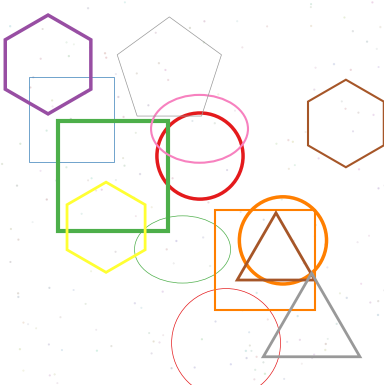[{"shape": "circle", "thickness": 2.5, "radius": 0.56, "center": [0.519, 0.595]}, {"shape": "circle", "thickness": 0.5, "radius": 0.71, "center": [0.587, 0.109]}, {"shape": "square", "thickness": 0.5, "radius": 0.55, "center": [0.187, 0.689]}, {"shape": "oval", "thickness": 0.5, "radius": 0.62, "center": [0.474, 0.352]}, {"shape": "square", "thickness": 3, "radius": 0.71, "center": [0.294, 0.543]}, {"shape": "hexagon", "thickness": 2.5, "radius": 0.64, "center": [0.125, 0.833]}, {"shape": "circle", "thickness": 2.5, "radius": 0.57, "center": [0.735, 0.376]}, {"shape": "square", "thickness": 1.5, "radius": 0.65, "center": [0.688, 0.325]}, {"shape": "hexagon", "thickness": 2, "radius": 0.59, "center": [0.276, 0.41]}, {"shape": "triangle", "thickness": 2, "radius": 0.58, "center": [0.717, 0.331]}, {"shape": "hexagon", "thickness": 1.5, "radius": 0.57, "center": [0.898, 0.679]}, {"shape": "oval", "thickness": 1.5, "radius": 0.63, "center": [0.518, 0.665]}, {"shape": "triangle", "thickness": 2, "radius": 0.72, "center": [0.809, 0.146]}, {"shape": "pentagon", "thickness": 0.5, "radius": 0.71, "center": [0.44, 0.814]}]